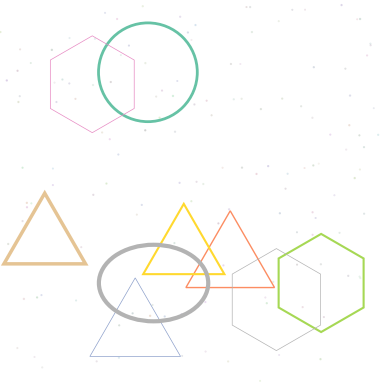[{"shape": "circle", "thickness": 2, "radius": 0.64, "center": [0.384, 0.812]}, {"shape": "triangle", "thickness": 1, "radius": 0.66, "center": [0.598, 0.32]}, {"shape": "triangle", "thickness": 0.5, "radius": 0.68, "center": [0.351, 0.142]}, {"shape": "hexagon", "thickness": 0.5, "radius": 0.63, "center": [0.24, 0.781]}, {"shape": "hexagon", "thickness": 1.5, "radius": 0.64, "center": [0.834, 0.265]}, {"shape": "triangle", "thickness": 1.5, "radius": 0.61, "center": [0.477, 0.349]}, {"shape": "triangle", "thickness": 2.5, "radius": 0.61, "center": [0.116, 0.376]}, {"shape": "hexagon", "thickness": 0.5, "radius": 0.66, "center": [0.718, 0.222]}, {"shape": "oval", "thickness": 3, "radius": 0.71, "center": [0.399, 0.265]}]